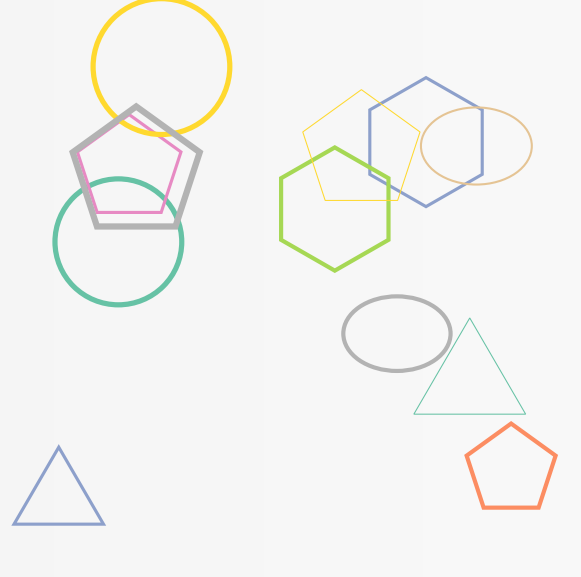[{"shape": "circle", "thickness": 2.5, "radius": 0.55, "center": [0.204, 0.58]}, {"shape": "triangle", "thickness": 0.5, "radius": 0.56, "center": [0.808, 0.337]}, {"shape": "pentagon", "thickness": 2, "radius": 0.4, "center": [0.879, 0.185]}, {"shape": "hexagon", "thickness": 1.5, "radius": 0.56, "center": [0.733, 0.753]}, {"shape": "triangle", "thickness": 1.5, "radius": 0.44, "center": [0.101, 0.136]}, {"shape": "pentagon", "thickness": 1.5, "radius": 0.47, "center": [0.222, 0.707]}, {"shape": "hexagon", "thickness": 2, "radius": 0.53, "center": [0.576, 0.637]}, {"shape": "circle", "thickness": 2.5, "radius": 0.59, "center": [0.278, 0.884]}, {"shape": "pentagon", "thickness": 0.5, "radius": 0.53, "center": [0.622, 0.738]}, {"shape": "oval", "thickness": 1, "radius": 0.48, "center": [0.82, 0.746]}, {"shape": "oval", "thickness": 2, "radius": 0.46, "center": [0.683, 0.421]}, {"shape": "pentagon", "thickness": 3, "radius": 0.57, "center": [0.234, 0.7]}]